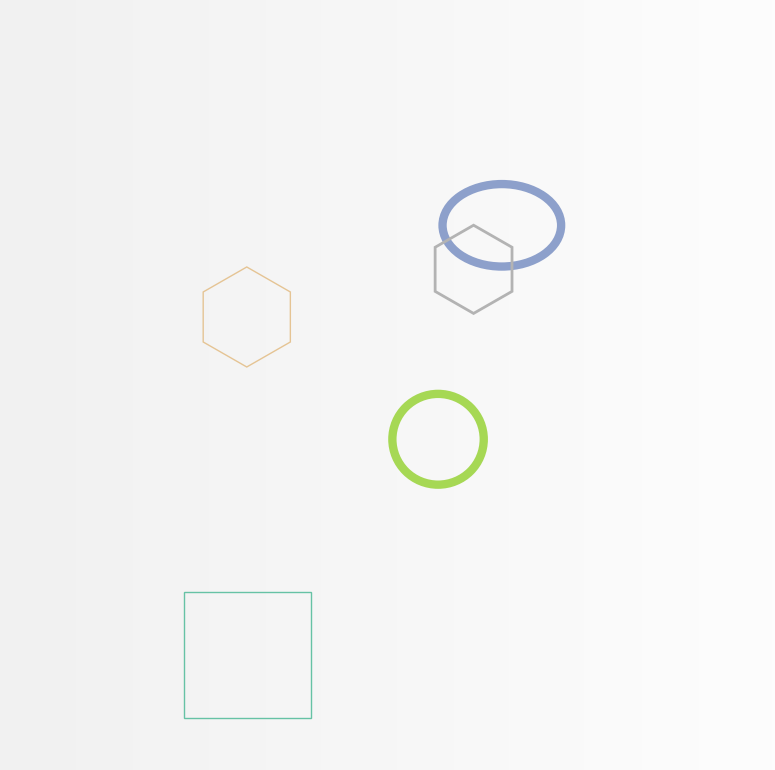[{"shape": "square", "thickness": 0.5, "radius": 0.41, "center": [0.319, 0.15]}, {"shape": "oval", "thickness": 3, "radius": 0.38, "center": [0.648, 0.707]}, {"shape": "circle", "thickness": 3, "radius": 0.29, "center": [0.565, 0.43]}, {"shape": "hexagon", "thickness": 0.5, "radius": 0.32, "center": [0.318, 0.588]}, {"shape": "hexagon", "thickness": 1, "radius": 0.29, "center": [0.611, 0.65]}]